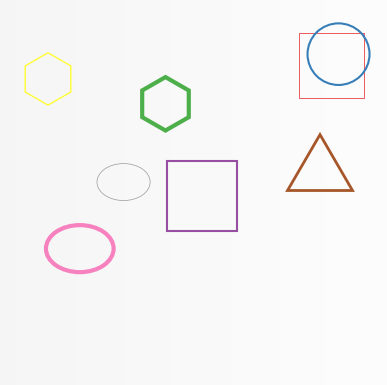[{"shape": "square", "thickness": 0.5, "radius": 0.42, "center": [0.855, 0.83]}, {"shape": "circle", "thickness": 1.5, "radius": 0.4, "center": [0.874, 0.859]}, {"shape": "hexagon", "thickness": 3, "radius": 0.35, "center": [0.427, 0.73]}, {"shape": "square", "thickness": 1.5, "radius": 0.45, "center": [0.521, 0.492]}, {"shape": "hexagon", "thickness": 1, "radius": 0.34, "center": [0.124, 0.795]}, {"shape": "triangle", "thickness": 2, "radius": 0.48, "center": [0.826, 0.554]}, {"shape": "oval", "thickness": 3, "radius": 0.44, "center": [0.206, 0.354]}, {"shape": "oval", "thickness": 0.5, "radius": 0.34, "center": [0.319, 0.527]}]